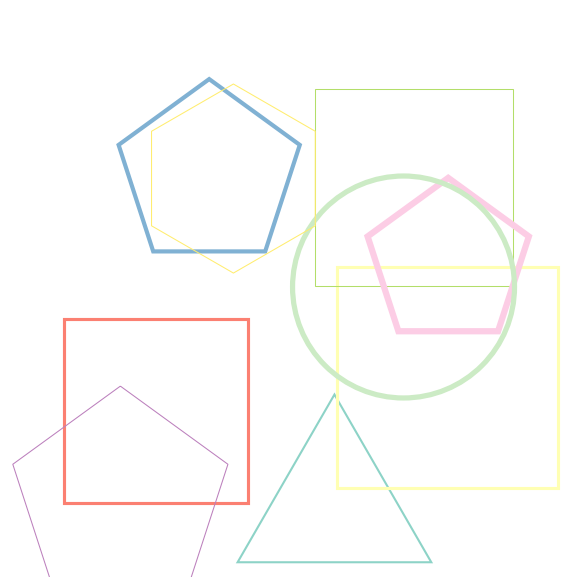[{"shape": "triangle", "thickness": 1, "radius": 0.97, "center": [0.579, 0.122]}, {"shape": "square", "thickness": 1.5, "radius": 0.96, "center": [0.775, 0.345]}, {"shape": "square", "thickness": 1.5, "radius": 0.8, "center": [0.269, 0.287]}, {"shape": "pentagon", "thickness": 2, "radius": 0.82, "center": [0.362, 0.697]}, {"shape": "square", "thickness": 0.5, "radius": 0.86, "center": [0.716, 0.675]}, {"shape": "pentagon", "thickness": 3, "radius": 0.73, "center": [0.776, 0.544]}, {"shape": "pentagon", "thickness": 0.5, "radius": 0.98, "center": [0.208, 0.135]}, {"shape": "circle", "thickness": 2.5, "radius": 0.96, "center": [0.699, 0.502]}, {"shape": "hexagon", "thickness": 0.5, "radius": 0.82, "center": [0.404, 0.69]}]